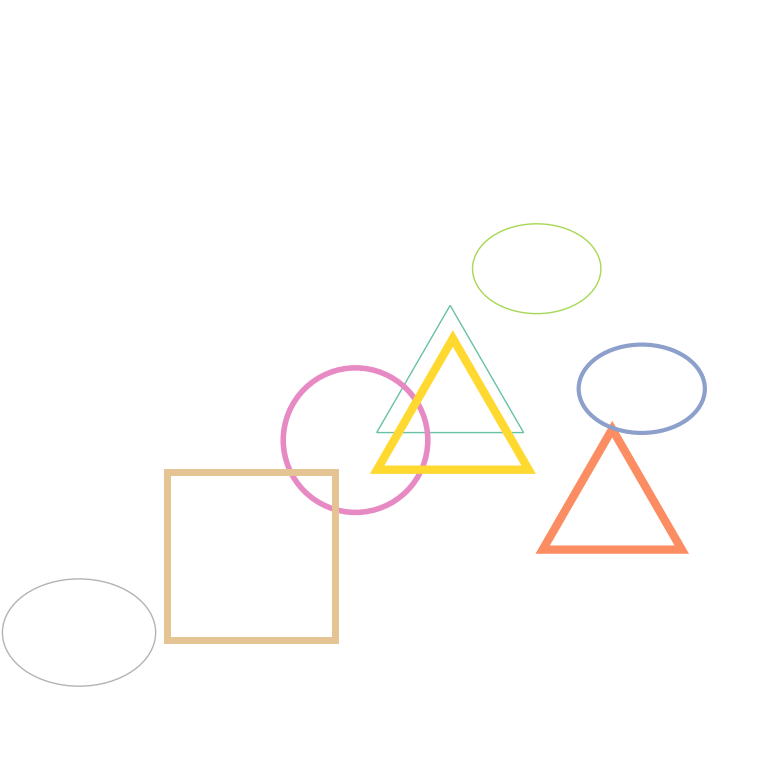[{"shape": "triangle", "thickness": 0.5, "radius": 0.55, "center": [0.585, 0.493]}, {"shape": "triangle", "thickness": 3, "radius": 0.52, "center": [0.795, 0.338]}, {"shape": "oval", "thickness": 1.5, "radius": 0.41, "center": [0.833, 0.495]}, {"shape": "circle", "thickness": 2, "radius": 0.47, "center": [0.462, 0.428]}, {"shape": "oval", "thickness": 0.5, "radius": 0.42, "center": [0.697, 0.651]}, {"shape": "triangle", "thickness": 3, "radius": 0.57, "center": [0.588, 0.447]}, {"shape": "square", "thickness": 2.5, "radius": 0.54, "center": [0.326, 0.278]}, {"shape": "oval", "thickness": 0.5, "radius": 0.5, "center": [0.103, 0.179]}]